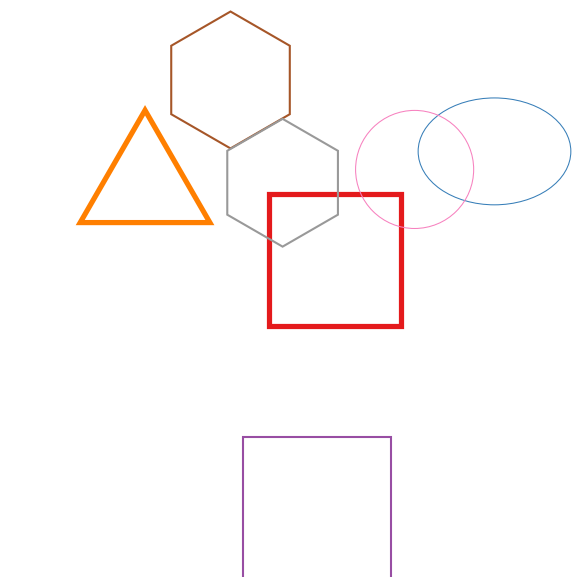[{"shape": "square", "thickness": 2.5, "radius": 0.57, "center": [0.58, 0.549]}, {"shape": "oval", "thickness": 0.5, "radius": 0.66, "center": [0.856, 0.737]}, {"shape": "square", "thickness": 1, "radius": 0.64, "center": [0.549, 0.114]}, {"shape": "triangle", "thickness": 2.5, "radius": 0.65, "center": [0.251, 0.679]}, {"shape": "hexagon", "thickness": 1, "radius": 0.59, "center": [0.399, 0.861]}, {"shape": "circle", "thickness": 0.5, "radius": 0.51, "center": [0.718, 0.706]}, {"shape": "hexagon", "thickness": 1, "radius": 0.55, "center": [0.489, 0.683]}]